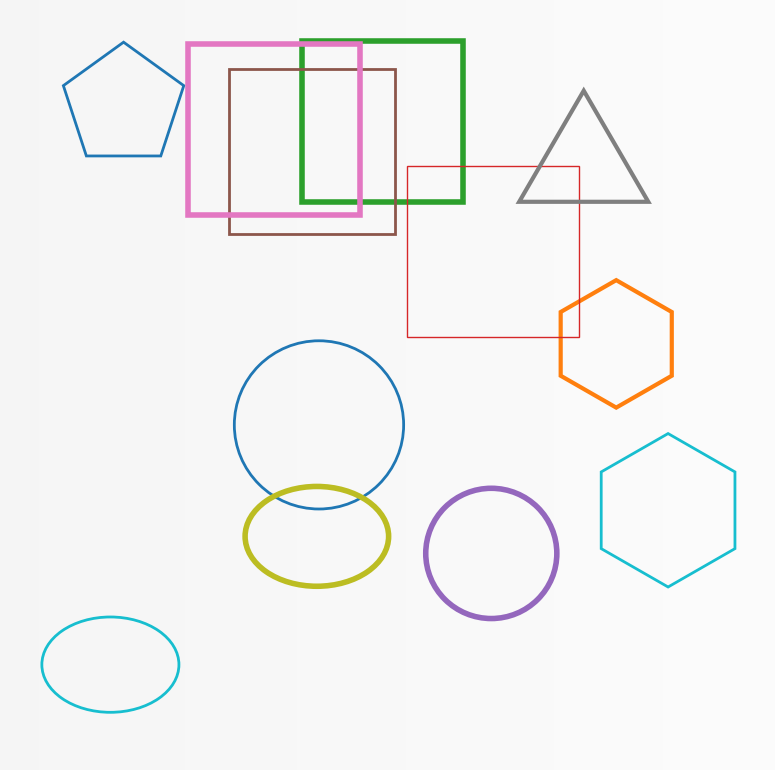[{"shape": "circle", "thickness": 1, "radius": 0.55, "center": [0.412, 0.448]}, {"shape": "pentagon", "thickness": 1, "radius": 0.41, "center": [0.159, 0.864]}, {"shape": "hexagon", "thickness": 1.5, "radius": 0.41, "center": [0.795, 0.553]}, {"shape": "square", "thickness": 2, "radius": 0.52, "center": [0.494, 0.842]}, {"shape": "square", "thickness": 0.5, "radius": 0.55, "center": [0.636, 0.673]}, {"shape": "circle", "thickness": 2, "radius": 0.42, "center": [0.634, 0.281]}, {"shape": "square", "thickness": 1, "radius": 0.54, "center": [0.403, 0.803]}, {"shape": "square", "thickness": 2, "radius": 0.56, "center": [0.354, 0.831]}, {"shape": "triangle", "thickness": 1.5, "radius": 0.48, "center": [0.753, 0.786]}, {"shape": "oval", "thickness": 2, "radius": 0.46, "center": [0.409, 0.303]}, {"shape": "oval", "thickness": 1, "radius": 0.44, "center": [0.142, 0.137]}, {"shape": "hexagon", "thickness": 1, "radius": 0.5, "center": [0.862, 0.337]}]